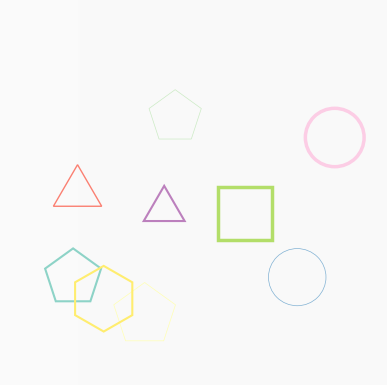[{"shape": "pentagon", "thickness": 1.5, "radius": 0.38, "center": [0.189, 0.279]}, {"shape": "pentagon", "thickness": 0.5, "radius": 0.42, "center": [0.373, 0.182]}, {"shape": "triangle", "thickness": 1, "radius": 0.36, "center": [0.2, 0.5]}, {"shape": "circle", "thickness": 0.5, "radius": 0.37, "center": [0.767, 0.28]}, {"shape": "square", "thickness": 2.5, "radius": 0.35, "center": [0.632, 0.445]}, {"shape": "circle", "thickness": 2.5, "radius": 0.38, "center": [0.864, 0.643]}, {"shape": "triangle", "thickness": 1.5, "radius": 0.3, "center": [0.424, 0.456]}, {"shape": "pentagon", "thickness": 0.5, "radius": 0.35, "center": [0.452, 0.696]}, {"shape": "hexagon", "thickness": 1.5, "radius": 0.43, "center": [0.268, 0.224]}]